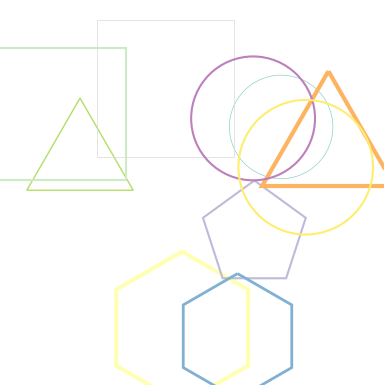[{"shape": "circle", "thickness": 0.5, "radius": 0.67, "center": [0.73, 0.67]}, {"shape": "hexagon", "thickness": 3, "radius": 0.99, "center": [0.473, 0.149]}, {"shape": "pentagon", "thickness": 1.5, "radius": 0.7, "center": [0.661, 0.391]}, {"shape": "hexagon", "thickness": 2, "radius": 0.81, "center": [0.617, 0.127]}, {"shape": "triangle", "thickness": 3, "radius": 0.99, "center": [0.853, 0.616]}, {"shape": "triangle", "thickness": 1, "radius": 0.8, "center": [0.208, 0.586]}, {"shape": "square", "thickness": 0.5, "radius": 0.89, "center": [0.429, 0.771]}, {"shape": "circle", "thickness": 1.5, "radius": 0.8, "center": [0.657, 0.693]}, {"shape": "square", "thickness": 1.5, "radius": 0.86, "center": [0.154, 0.704]}, {"shape": "circle", "thickness": 1.5, "radius": 0.87, "center": [0.794, 0.566]}]